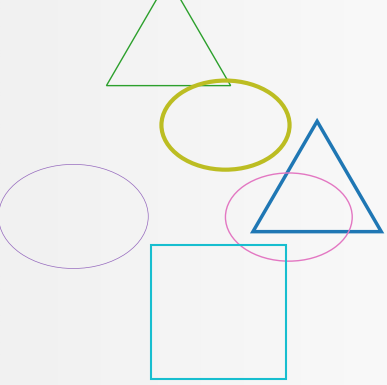[{"shape": "triangle", "thickness": 2.5, "radius": 0.96, "center": [0.818, 0.494]}, {"shape": "triangle", "thickness": 1, "radius": 0.93, "center": [0.435, 0.87]}, {"shape": "oval", "thickness": 0.5, "radius": 0.97, "center": [0.189, 0.438]}, {"shape": "oval", "thickness": 1, "radius": 0.82, "center": [0.745, 0.436]}, {"shape": "oval", "thickness": 3, "radius": 0.83, "center": [0.582, 0.675]}, {"shape": "square", "thickness": 1.5, "radius": 0.87, "center": [0.563, 0.189]}]